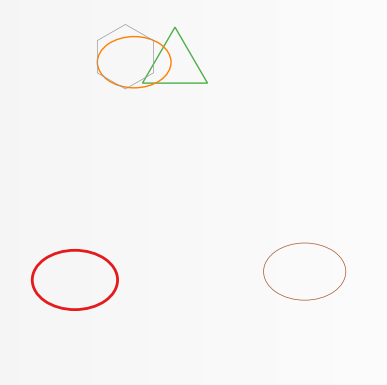[{"shape": "oval", "thickness": 2, "radius": 0.55, "center": [0.193, 0.273]}, {"shape": "triangle", "thickness": 1, "radius": 0.48, "center": [0.452, 0.833]}, {"shape": "oval", "thickness": 1, "radius": 0.48, "center": [0.346, 0.838]}, {"shape": "oval", "thickness": 0.5, "radius": 0.53, "center": [0.786, 0.295]}, {"shape": "hexagon", "thickness": 0.5, "radius": 0.42, "center": [0.324, 0.853]}]